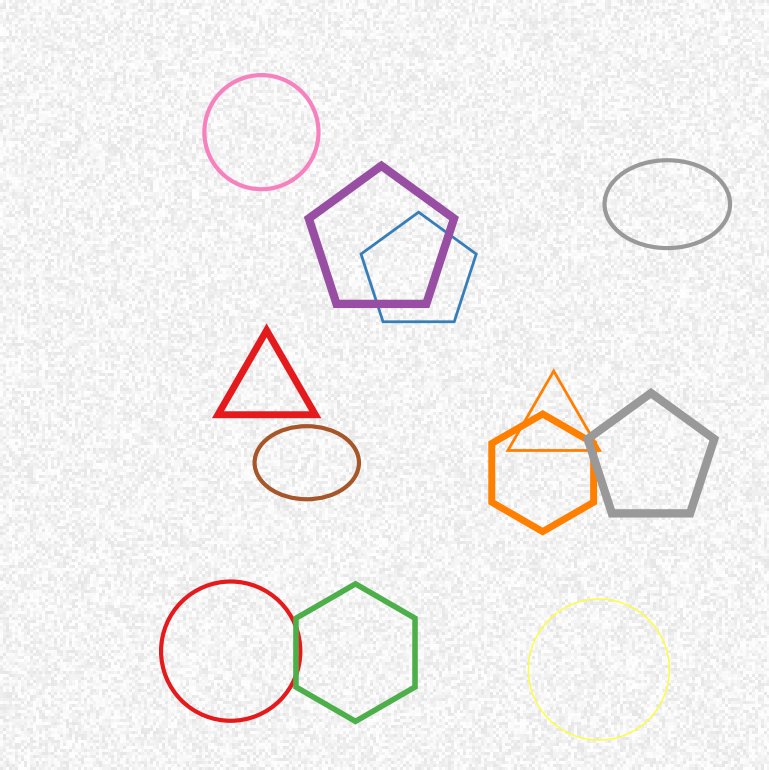[{"shape": "circle", "thickness": 1.5, "radius": 0.45, "center": [0.3, 0.154]}, {"shape": "triangle", "thickness": 2.5, "radius": 0.37, "center": [0.346, 0.498]}, {"shape": "pentagon", "thickness": 1, "radius": 0.39, "center": [0.544, 0.646]}, {"shape": "hexagon", "thickness": 2, "radius": 0.45, "center": [0.462, 0.152]}, {"shape": "pentagon", "thickness": 3, "radius": 0.5, "center": [0.495, 0.686]}, {"shape": "hexagon", "thickness": 2.5, "radius": 0.38, "center": [0.705, 0.386]}, {"shape": "triangle", "thickness": 1, "radius": 0.34, "center": [0.719, 0.449]}, {"shape": "circle", "thickness": 0.5, "radius": 0.46, "center": [0.778, 0.13]}, {"shape": "oval", "thickness": 1.5, "radius": 0.34, "center": [0.398, 0.399]}, {"shape": "circle", "thickness": 1.5, "radius": 0.37, "center": [0.34, 0.828]}, {"shape": "oval", "thickness": 1.5, "radius": 0.41, "center": [0.867, 0.735]}, {"shape": "pentagon", "thickness": 3, "radius": 0.43, "center": [0.845, 0.403]}]